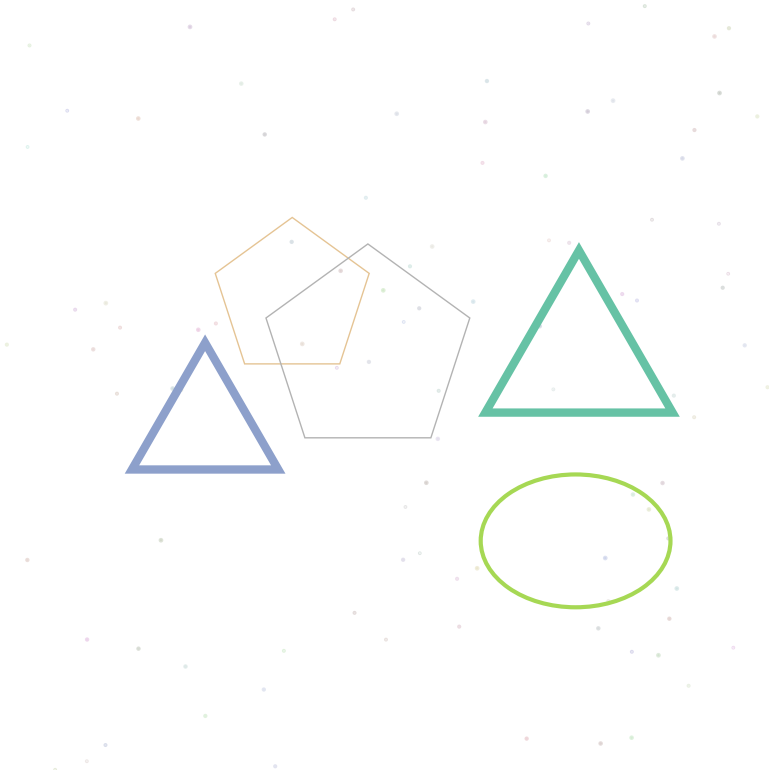[{"shape": "triangle", "thickness": 3, "radius": 0.7, "center": [0.752, 0.534]}, {"shape": "triangle", "thickness": 3, "radius": 0.55, "center": [0.266, 0.445]}, {"shape": "oval", "thickness": 1.5, "radius": 0.62, "center": [0.748, 0.298]}, {"shape": "pentagon", "thickness": 0.5, "radius": 0.53, "center": [0.379, 0.612]}, {"shape": "pentagon", "thickness": 0.5, "radius": 0.7, "center": [0.478, 0.544]}]